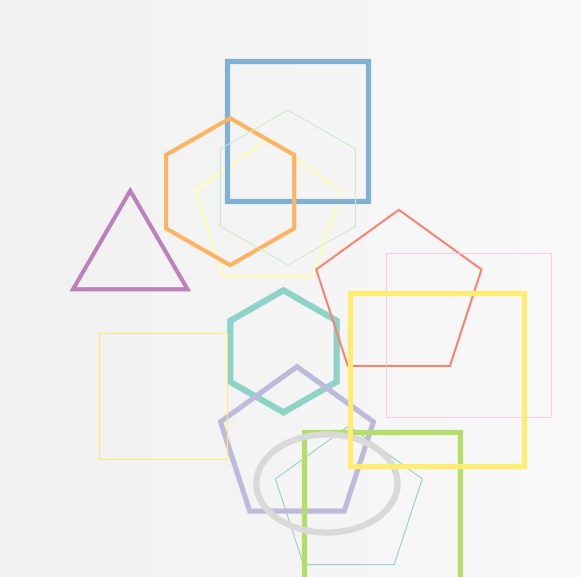[{"shape": "pentagon", "thickness": 0.5, "radius": 0.66, "center": [0.6, 0.129]}, {"shape": "hexagon", "thickness": 3, "radius": 0.53, "center": [0.488, 0.391]}, {"shape": "pentagon", "thickness": 1, "radius": 0.66, "center": [0.461, 0.628]}, {"shape": "pentagon", "thickness": 2.5, "radius": 0.69, "center": [0.511, 0.226]}, {"shape": "pentagon", "thickness": 1, "radius": 0.75, "center": [0.686, 0.486]}, {"shape": "square", "thickness": 2.5, "radius": 0.6, "center": [0.512, 0.773]}, {"shape": "hexagon", "thickness": 2, "radius": 0.64, "center": [0.396, 0.667]}, {"shape": "square", "thickness": 2.5, "radius": 0.67, "center": [0.657, 0.116]}, {"shape": "square", "thickness": 0.5, "radius": 0.71, "center": [0.806, 0.419]}, {"shape": "oval", "thickness": 3, "radius": 0.61, "center": [0.562, 0.162]}, {"shape": "triangle", "thickness": 2, "radius": 0.57, "center": [0.224, 0.555]}, {"shape": "hexagon", "thickness": 0.5, "radius": 0.67, "center": [0.495, 0.674]}, {"shape": "square", "thickness": 0.5, "radius": 0.55, "center": [0.28, 0.314]}, {"shape": "square", "thickness": 2.5, "radius": 0.75, "center": [0.752, 0.343]}]